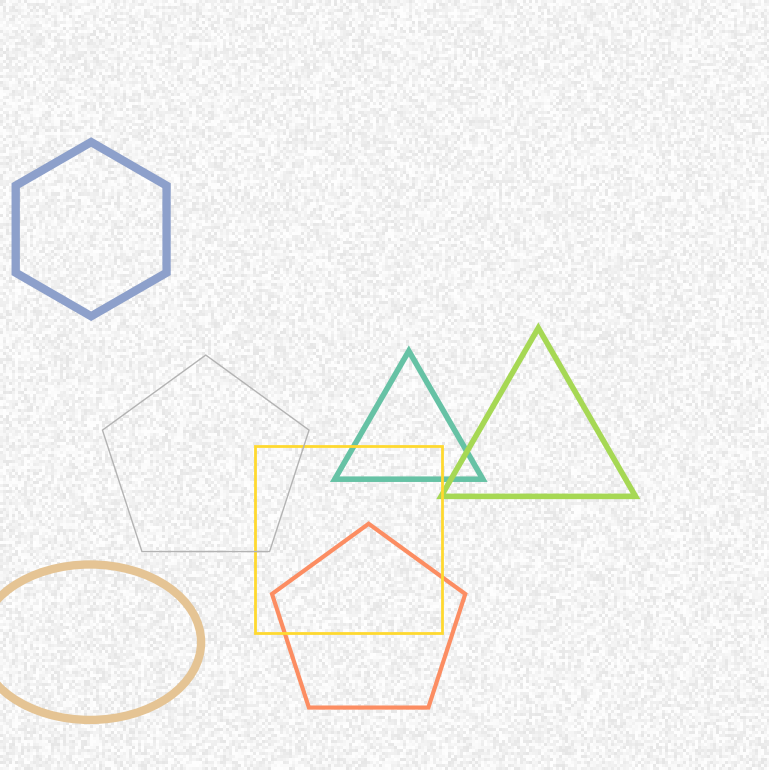[{"shape": "triangle", "thickness": 2, "radius": 0.56, "center": [0.531, 0.433]}, {"shape": "pentagon", "thickness": 1.5, "radius": 0.66, "center": [0.479, 0.188]}, {"shape": "hexagon", "thickness": 3, "radius": 0.57, "center": [0.118, 0.702]}, {"shape": "triangle", "thickness": 2, "radius": 0.73, "center": [0.699, 0.428]}, {"shape": "square", "thickness": 1, "radius": 0.61, "center": [0.452, 0.299]}, {"shape": "oval", "thickness": 3, "radius": 0.72, "center": [0.117, 0.166]}, {"shape": "pentagon", "thickness": 0.5, "radius": 0.71, "center": [0.267, 0.398]}]